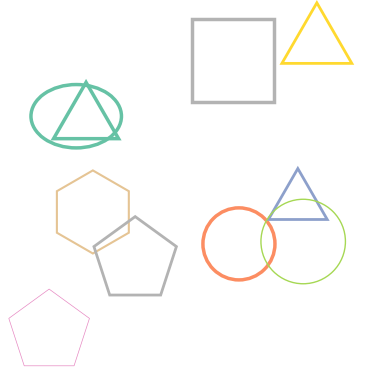[{"shape": "triangle", "thickness": 2.5, "radius": 0.49, "center": [0.224, 0.689]}, {"shape": "oval", "thickness": 2.5, "radius": 0.59, "center": [0.198, 0.698]}, {"shape": "circle", "thickness": 2.5, "radius": 0.47, "center": [0.621, 0.367]}, {"shape": "triangle", "thickness": 2, "radius": 0.44, "center": [0.774, 0.474]}, {"shape": "pentagon", "thickness": 0.5, "radius": 0.55, "center": [0.128, 0.139]}, {"shape": "circle", "thickness": 1, "radius": 0.55, "center": [0.787, 0.373]}, {"shape": "triangle", "thickness": 2, "radius": 0.52, "center": [0.823, 0.888]}, {"shape": "hexagon", "thickness": 1.5, "radius": 0.54, "center": [0.241, 0.449]}, {"shape": "square", "thickness": 2.5, "radius": 0.54, "center": [0.605, 0.843]}, {"shape": "pentagon", "thickness": 2, "radius": 0.56, "center": [0.351, 0.325]}]